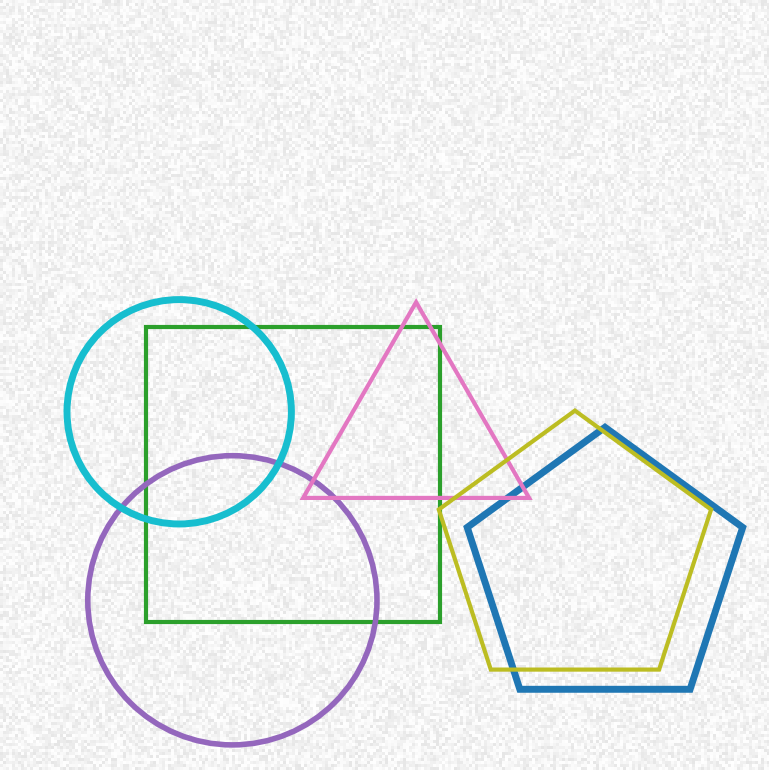[{"shape": "pentagon", "thickness": 2.5, "radius": 0.94, "center": [0.786, 0.257]}, {"shape": "square", "thickness": 1.5, "radius": 0.96, "center": [0.38, 0.383]}, {"shape": "circle", "thickness": 2, "radius": 0.94, "center": [0.302, 0.22]}, {"shape": "triangle", "thickness": 1.5, "radius": 0.85, "center": [0.54, 0.438]}, {"shape": "pentagon", "thickness": 1.5, "radius": 0.93, "center": [0.747, 0.281]}, {"shape": "circle", "thickness": 2.5, "radius": 0.73, "center": [0.233, 0.465]}]